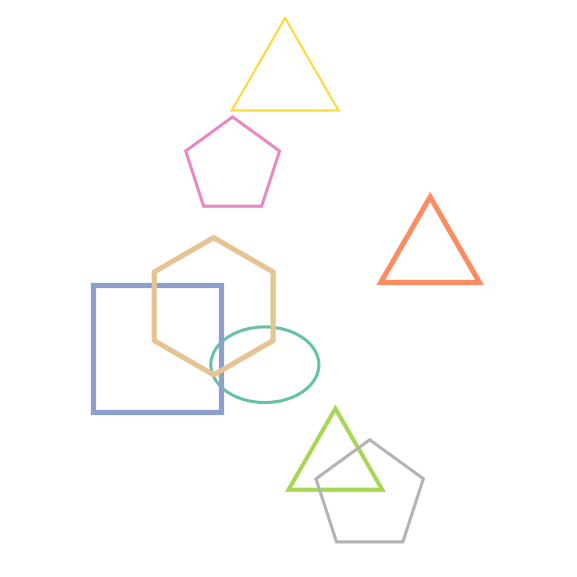[{"shape": "oval", "thickness": 1.5, "radius": 0.47, "center": [0.459, 0.368]}, {"shape": "triangle", "thickness": 2.5, "radius": 0.49, "center": [0.745, 0.559]}, {"shape": "square", "thickness": 2.5, "radius": 0.55, "center": [0.272, 0.396]}, {"shape": "pentagon", "thickness": 1.5, "radius": 0.43, "center": [0.403, 0.711]}, {"shape": "triangle", "thickness": 2, "radius": 0.47, "center": [0.581, 0.198]}, {"shape": "triangle", "thickness": 1, "radius": 0.53, "center": [0.494, 0.861]}, {"shape": "hexagon", "thickness": 2.5, "radius": 0.59, "center": [0.37, 0.469]}, {"shape": "pentagon", "thickness": 1.5, "radius": 0.49, "center": [0.64, 0.14]}]